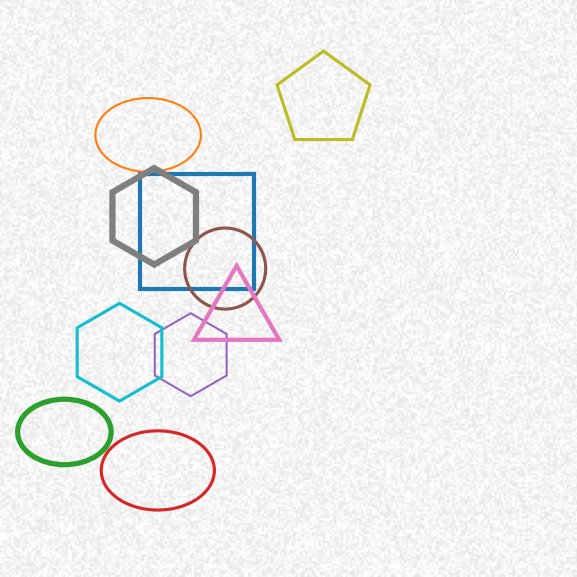[{"shape": "square", "thickness": 2, "radius": 0.49, "center": [0.341, 0.598]}, {"shape": "oval", "thickness": 1, "radius": 0.46, "center": [0.257, 0.765]}, {"shape": "oval", "thickness": 2.5, "radius": 0.4, "center": [0.111, 0.251]}, {"shape": "oval", "thickness": 1.5, "radius": 0.49, "center": [0.273, 0.185]}, {"shape": "hexagon", "thickness": 1, "radius": 0.36, "center": [0.33, 0.385]}, {"shape": "circle", "thickness": 1.5, "radius": 0.35, "center": [0.39, 0.534]}, {"shape": "triangle", "thickness": 2, "radius": 0.43, "center": [0.41, 0.453]}, {"shape": "hexagon", "thickness": 3, "radius": 0.42, "center": [0.267, 0.624]}, {"shape": "pentagon", "thickness": 1.5, "radius": 0.42, "center": [0.56, 0.826]}, {"shape": "hexagon", "thickness": 1.5, "radius": 0.42, "center": [0.207, 0.389]}]